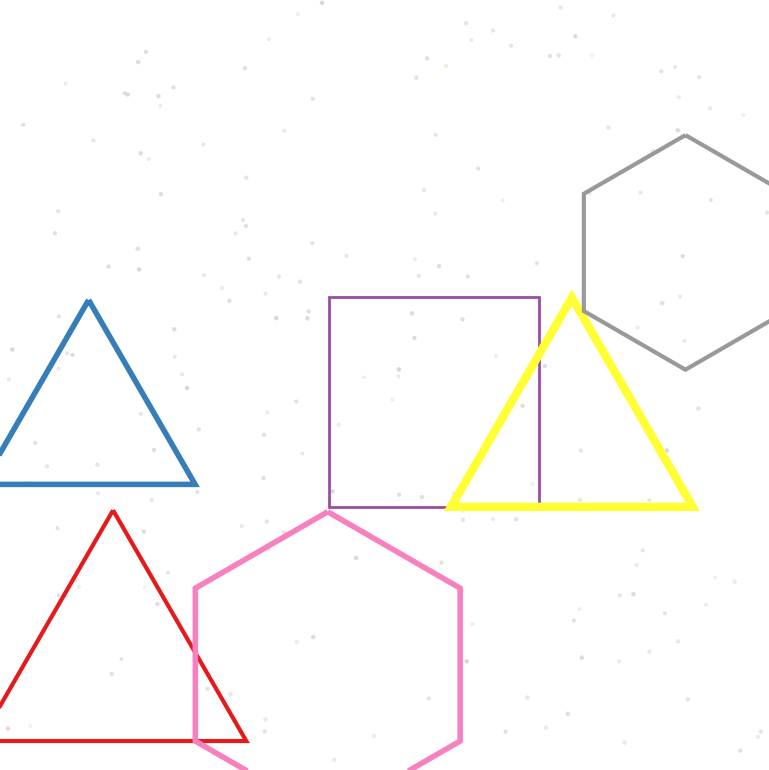[{"shape": "triangle", "thickness": 1.5, "radius": 1.0, "center": [0.147, 0.138]}, {"shape": "triangle", "thickness": 2, "radius": 0.8, "center": [0.115, 0.451]}, {"shape": "square", "thickness": 1, "radius": 0.68, "center": [0.564, 0.478]}, {"shape": "triangle", "thickness": 3, "radius": 0.91, "center": [0.743, 0.432]}, {"shape": "hexagon", "thickness": 2, "radius": 0.99, "center": [0.426, 0.137]}, {"shape": "hexagon", "thickness": 1.5, "radius": 0.76, "center": [0.89, 0.672]}]